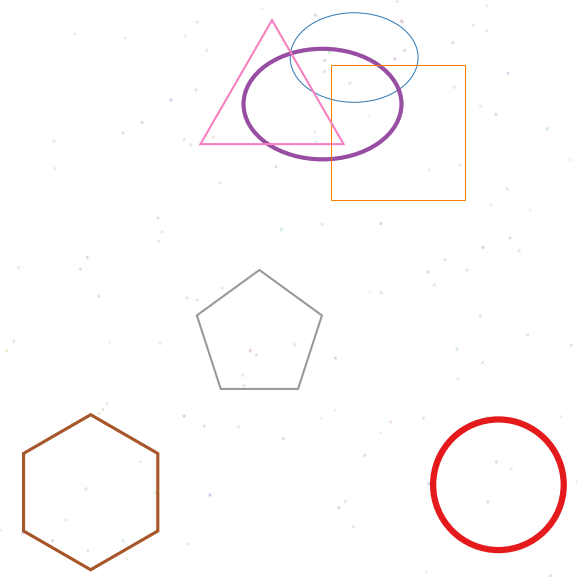[{"shape": "circle", "thickness": 3, "radius": 0.57, "center": [0.863, 0.16]}, {"shape": "oval", "thickness": 0.5, "radius": 0.55, "center": [0.613, 0.899]}, {"shape": "oval", "thickness": 2, "radius": 0.68, "center": [0.558, 0.819]}, {"shape": "square", "thickness": 0.5, "radius": 0.58, "center": [0.689, 0.77]}, {"shape": "hexagon", "thickness": 1.5, "radius": 0.67, "center": [0.157, 0.147]}, {"shape": "triangle", "thickness": 1, "radius": 0.72, "center": [0.471, 0.821]}, {"shape": "pentagon", "thickness": 1, "radius": 0.57, "center": [0.449, 0.418]}]